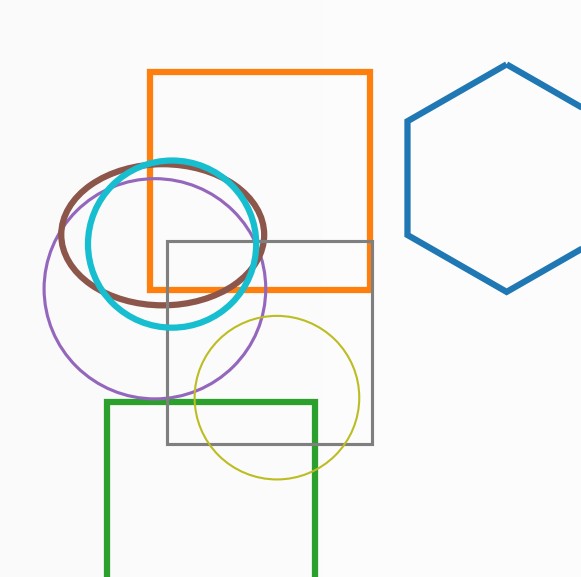[{"shape": "hexagon", "thickness": 3, "radius": 0.98, "center": [0.872, 0.691]}, {"shape": "square", "thickness": 3, "radius": 0.95, "center": [0.447, 0.686]}, {"shape": "square", "thickness": 3, "radius": 0.89, "center": [0.363, 0.124]}, {"shape": "circle", "thickness": 1.5, "radius": 0.95, "center": [0.267, 0.499]}, {"shape": "oval", "thickness": 3, "radius": 0.87, "center": [0.28, 0.593]}, {"shape": "square", "thickness": 1.5, "radius": 0.88, "center": [0.464, 0.406]}, {"shape": "circle", "thickness": 1, "radius": 0.71, "center": [0.476, 0.311]}, {"shape": "circle", "thickness": 3, "radius": 0.72, "center": [0.296, 0.576]}]